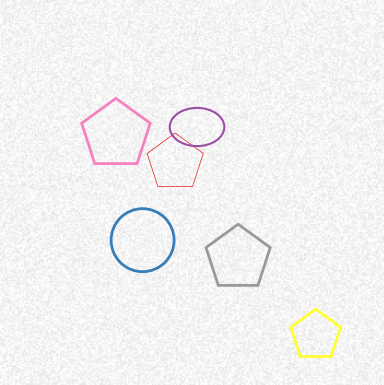[{"shape": "pentagon", "thickness": 0.5, "radius": 0.38, "center": [0.455, 0.578]}, {"shape": "circle", "thickness": 2, "radius": 0.41, "center": [0.37, 0.376]}, {"shape": "oval", "thickness": 1.5, "radius": 0.35, "center": [0.512, 0.67]}, {"shape": "pentagon", "thickness": 2, "radius": 0.34, "center": [0.82, 0.129]}, {"shape": "pentagon", "thickness": 2, "radius": 0.47, "center": [0.301, 0.651]}, {"shape": "pentagon", "thickness": 2, "radius": 0.44, "center": [0.619, 0.33]}]